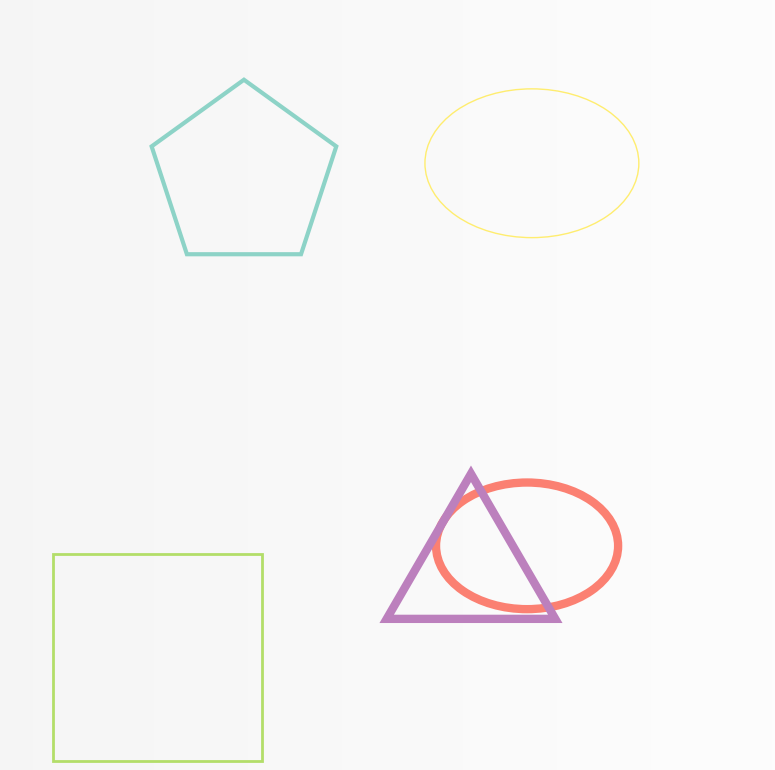[{"shape": "pentagon", "thickness": 1.5, "radius": 0.63, "center": [0.315, 0.771]}, {"shape": "oval", "thickness": 3, "radius": 0.59, "center": [0.68, 0.291]}, {"shape": "square", "thickness": 1, "radius": 0.67, "center": [0.203, 0.146]}, {"shape": "triangle", "thickness": 3, "radius": 0.63, "center": [0.608, 0.259]}, {"shape": "oval", "thickness": 0.5, "radius": 0.69, "center": [0.686, 0.788]}]